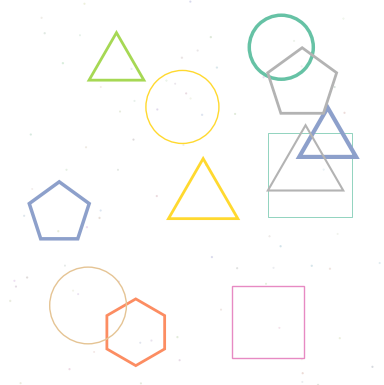[{"shape": "square", "thickness": 0.5, "radius": 0.55, "center": [0.805, 0.545]}, {"shape": "circle", "thickness": 2.5, "radius": 0.42, "center": [0.731, 0.877]}, {"shape": "hexagon", "thickness": 2, "radius": 0.43, "center": [0.353, 0.137]}, {"shape": "pentagon", "thickness": 2.5, "radius": 0.41, "center": [0.154, 0.446]}, {"shape": "triangle", "thickness": 3, "radius": 0.43, "center": [0.851, 0.635]}, {"shape": "square", "thickness": 1, "radius": 0.46, "center": [0.696, 0.164]}, {"shape": "triangle", "thickness": 2, "radius": 0.41, "center": [0.303, 0.833]}, {"shape": "triangle", "thickness": 2, "radius": 0.52, "center": [0.528, 0.484]}, {"shape": "circle", "thickness": 1, "radius": 0.47, "center": [0.474, 0.722]}, {"shape": "circle", "thickness": 1, "radius": 0.5, "center": [0.229, 0.207]}, {"shape": "pentagon", "thickness": 2, "radius": 0.47, "center": [0.785, 0.782]}, {"shape": "triangle", "thickness": 1.5, "radius": 0.57, "center": [0.794, 0.562]}]